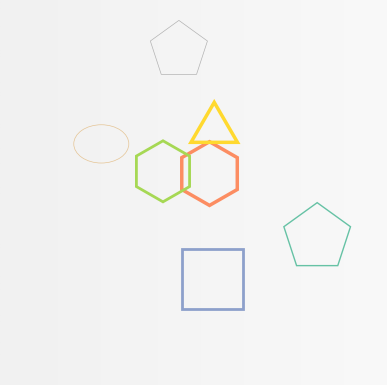[{"shape": "pentagon", "thickness": 1, "radius": 0.45, "center": [0.819, 0.383]}, {"shape": "hexagon", "thickness": 2.5, "radius": 0.41, "center": [0.541, 0.549]}, {"shape": "square", "thickness": 2, "radius": 0.39, "center": [0.549, 0.275]}, {"shape": "hexagon", "thickness": 2, "radius": 0.4, "center": [0.421, 0.555]}, {"shape": "triangle", "thickness": 2.5, "radius": 0.35, "center": [0.553, 0.665]}, {"shape": "oval", "thickness": 0.5, "radius": 0.36, "center": [0.261, 0.626]}, {"shape": "pentagon", "thickness": 0.5, "radius": 0.39, "center": [0.462, 0.87]}]